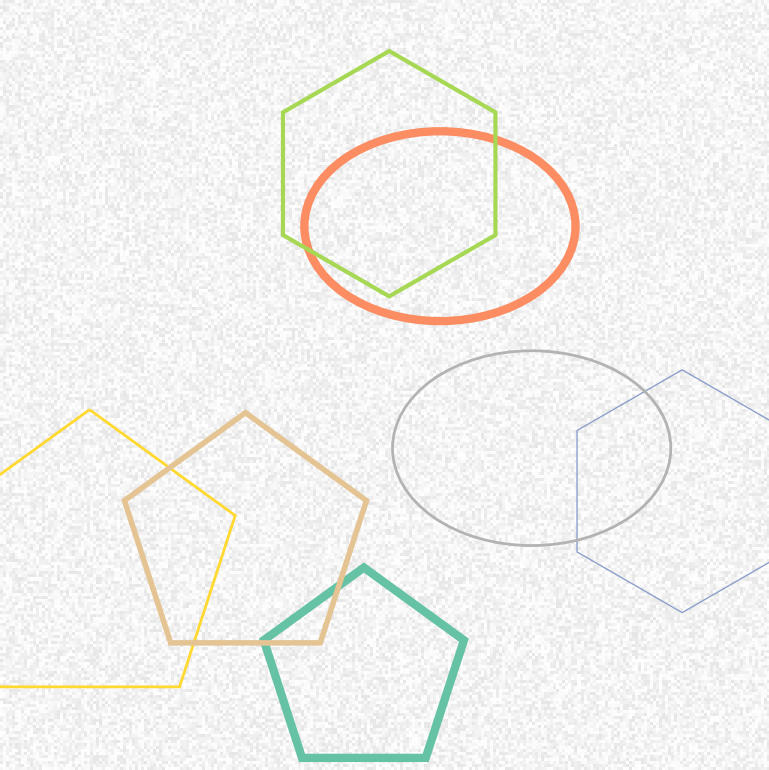[{"shape": "pentagon", "thickness": 3, "radius": 0.68, "center": [0.473, 0.126]}, {"shape": "oval", "thickness": 3, "radius": 0.88, "center": [0.571, 0.706]}, {"shape": "hexagon", "thickness": 0.5, "radius": 0.79, "center": [0.886, 0.362]}, {"shape": "hexagon", "thickness": 1.5, "radius": 0.8, "center": [0.505, 0.774]}, {"shape": "pentagon", "thickness": 1, "radius": 1.0, "center": [0.116, 0.269]}, {"shape": "pentagon", "thickness": 2, "radius": 0.83, "center": [0.319, 0.299]}, {"shape": "oval", "thickness": 1, "radius": 0.9, "center": [0.69, 0.418]}]